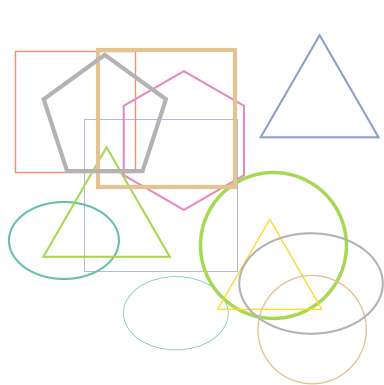[{"shape": "oval", "thickness": 0.5, "radius": 0.68, "center": [0.457, 0.186]}, {"shape": "oval", "thickness": 1.5, "radius": 0.71, "center": [0.166, 0.375]}, {"shape": "square", "thickness": 1, "radius": 0.78, "center": [0.195, 0.71]}, {"shape": "triangle", "thickness": 1.5, "radius": 0.88, "center": [0.83, 0.732]}, {"shape": "square", "thickness": 0.5, "radius": 0.99, "center": [0.417, 0.494]}, {"shape": "hexagon", "thickness": 1.5, "radius": 0.9, "center": [0.478, 0.635]}, {"shape": "circle", "thickness": 2.5, "radius": 0.95, "center": [0.71, 0.362]}, {"shape": "triangle", "thickness": 1.5, "radius": 0.95, "center": [0.277, 0.428]}, {"shape": "triangle", "thickness": 1, "radius": 0.78, "center": [0.701, 0.275]}, {"shape": "circle", "thickness": 1, "radius": 0.7, "center": [0.811, 0.144]}, {"shape": "square", "thickness": 3, "radius": 0.89, "center": [0.432, 0.692]}, {"shape": "pentagon", "thickness": 3, "radius": 0.83, "center": [0.272, 0.691]}, {"shape": "oval", "thickness": 1.5, "radius": 0.93, "center": [0.808, 0.264]}]